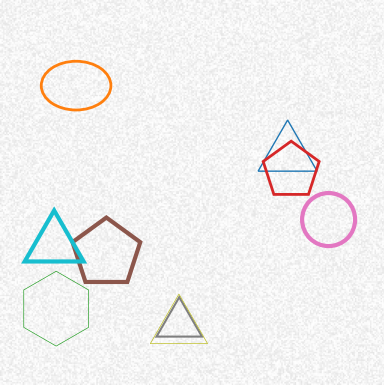[{"shape": "triangle", "thickness": 1, "radius": 0.44, "center": [0.747, 0.6]}, {"shape": "oval", "thickness": 2, "radius": 0.45, "center": [0.198, 0.778]}, {"shape": "hexagon", "thickness": 0.5, "radius": 0.49, "center": [0.146, 0.198]}, {"shape": "pentagon", "thickness": 2, "radius": 0.38, "center": [0.756, 0.557]}, {"shape": "pentagon", "thickness": 3, "radius": 0.46, "center": [0.276, 0.342]}, {"shape": "circle", "thickness": 3, "radius": 0.34, "center": [0.854, 0.43]}, {"shape": "triangle", "thickness": 1.5, "radius": 0.34, "center": [0.466, 0.16]}, {"shape": "triangle", "thickness": 0.5, "radius": 0.43, "center": [0.465, 0.15]}, {"shape": "triangle", "thickness": 3, "radius": 0.44, "center": [0.141, 0.365]}]